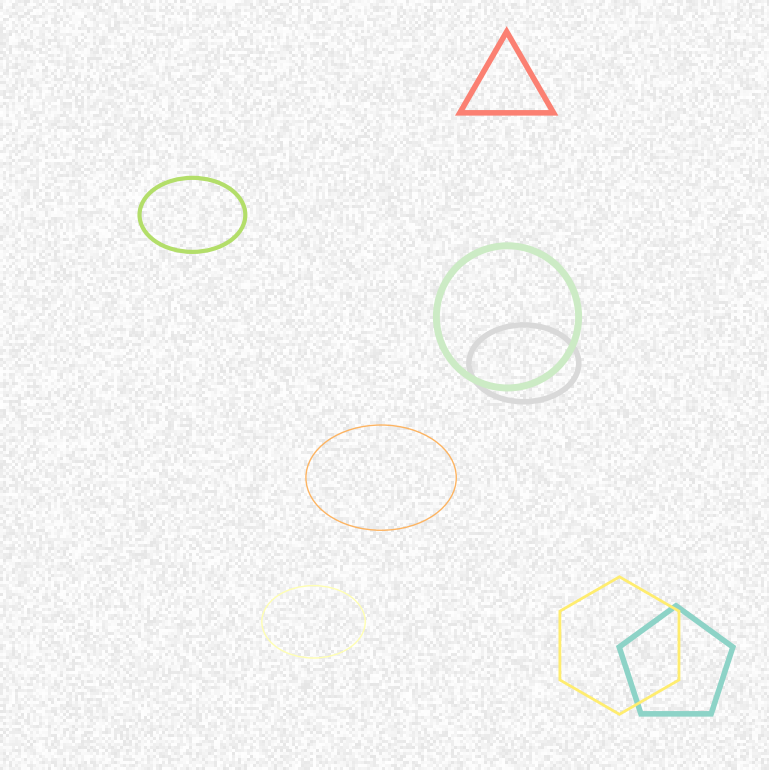[{"shape": "pentagon", "thickness": 2, "radius": 0.39, "center": [0.878, 0.136]}, {"shape": "oval", "thickness": 0.5, "radius": 0.34, "center": [0.407, 0.192]}, {"shape": "triangle", "thickness": 2, "radius": 0.35, "center": [0.658, 0.889]}, {"shape": "oval", "thickness": 0.5, "radius": 0.49, "center": [0.495, 0.38]}, {"shape": "oval", "thickness": 1.5, "radius": 0.34, "center": [0.25, 0.721]}, {"shape": "oval", "thickness": 2, "radius": 0.36, "center": [0.68, 0.528]}, {"shape": "circle", "thickness": 2.5, "radius": 0.46, "center": [0.659, 0.588]}, {"shape": "hexagon", "thickness": 1, "radius": 0.45, "center": [0.804, 0.162]}]